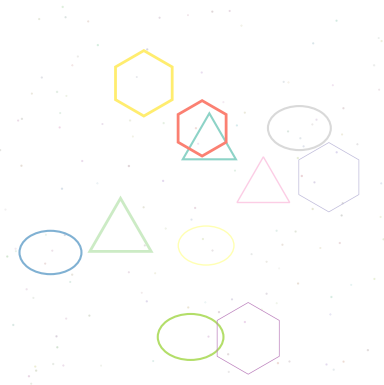[{"shape": "triangle", "thickness": 1.5, "radius": 0.4, "center": [0.544, 0.626]}, {"shape": "oval", "thickness": 1, "radius": 0.36, "center": [0.535, 0.362]}, {"shape": "hexagon", "thickness": 0.5, "radius": 0.45, "center": [0.854, 0.54]}, {"shape": "hexagon", "thickness": 2, "radius": 0.36, "center": [0.525, 0.667]}, {"shape": "oval", "thickness": 1.5, "radius": 0.4, "center": [0.131, 0.344]}, {"shape": "oval", "thickness": 1.5, "radius": 0.43, "center": [0.495, 0.125]}, {"shape": "triangle", "thickness": 1, "radius": 0.4, "center": [0.684, 0.514]}, {"shape": "oval", "thickness": 1.5, "radius": 0.41, "center": [0.778, 0.667]}, {"shape": "hexagon", "thickness": 0.5, "radius": 0.47, "center": [0.645, 0.121]}, {"shape": "triangle", "thickness": 2, "radius": 0.46, "center": [0.313, 0.393]}, {"shape": "hexagon", "thickness": 2, "radius": 0.42, "center": [0.374, 0.784]}]